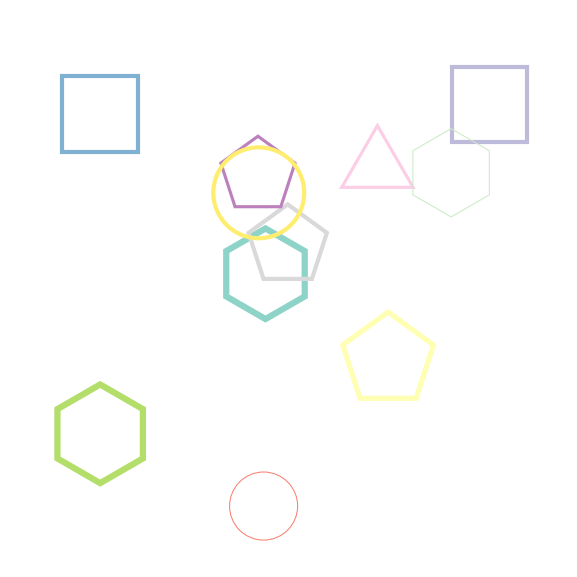[{"shape": "hexagon", "thickness": 3, "radius": 0.39, "center": [0.46, 0.525]}, {"shape": "pentagon", "thickness": 2.5, "radius": 0.41, "center": [0.672, 0.376]}, {"shape": "square", "thickness": 2, "radius": 0.33, "center": [0.847, 0.819]}, {"shape": "circle", "thickness": 0.5, "radius": 0.29, "center": [0.456, 0.123]}, {"shape": "square", "thickness": 2, "radius": 0.33, "center": [0.173, 0.802]}, {"shape": "hexagon", "thickness": 3, "radius": 0.43, "center": [0.173, 0.248]}, {"shape": "triangle", "thickness": 1.5, "radius": 0.36, "center": [0.654, 0.71]}, {"shape": "pentagon", "thickness": 2, "radius": 0.36, "center": [0.498, 0.574]}, {"shape": "pentagon", "thickness": 1.5, "radius": 0.34, "center": [0.447, 0.696]}, {"shape": "hexagon", "thickness": 0.5, "radius": 0.38, "center": [0.781, 0.7]}, {"shape": "circle", "thickness": 2, "radius": 0.39, "center": [0.448, 0.665]}]